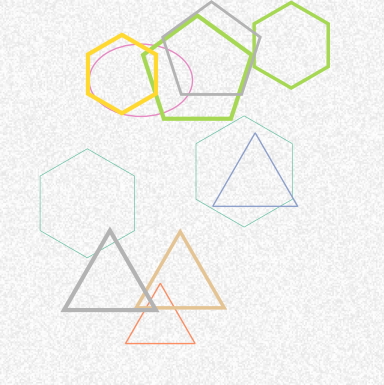[{"shape": "hexagon", "thickness": 0.5, "radius": 0.71, "center": [0.227, 0.472]}, {"shape": "hexagon", "thickness": 0.5, "radius": 0.72, "center": [0.634, 0.555]}, {"shape": "triangle", "thickness": 1, "radius": 0.52, "center": [0.416, 0.16]}, {"shape": "triangle", "thickness": 1, "radius": 0.64, "center": [0.663, 0.528]}, {"shape": "oval", "thickness": 1, "radius": 0.67, "center": [0.366, 0.792]}, {"shape": "hexagon", "thickness": 2.5, "radius": 0.56, "center": [0.756, 0.883]}, {"shape": "pentagon", "thickness": 3, "radius": 0.74, "center": [0.513, 0.812]}, {"shape": "hexagon", "thickness": 3, "radius": 0.51, "center": [0.317, 0.808]}, {"shape": "triangle", "thickness": 2.5, "radius": 0.66, "center": [0.468, 0.266]}, {"shape": "pentagon", "thickness": 2, "radius": 0.67, "center": [0.549, 0.862]}, {"shape": "triangle", "thickness": 3, "radius": 0.69, "center": [0.286, 0.264]}]